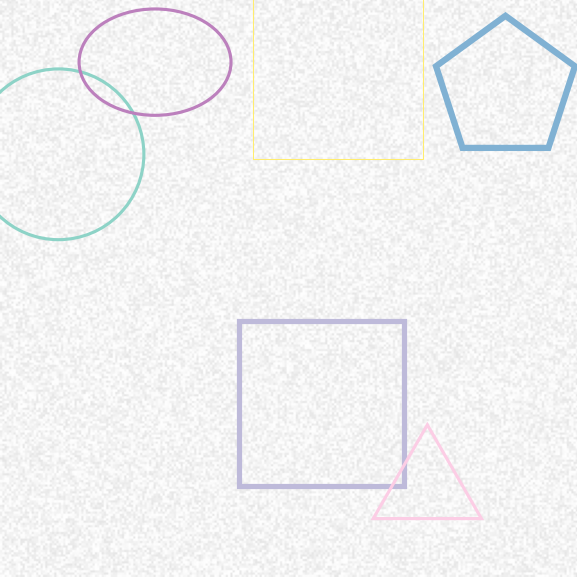[{"shape": "circle", "thickness": 1.5, "radius": 0.74, "center": [0.101, 0.732]}, {"shape": "square", "thickness": 2.5, "radius": 0.71, "center": [0.557, 0.301]}, {"shape": "pentagon", "thickness": 3, "radius": 0.63, "center": [0.875, 0.845]}, {"shape": "triangle", "thickness": 1.5, "radius": 0.54, "center": [0.74, 0.155]}, {"shape": "oval", "thickness": 1.5, "radius": 0.66, "center": [0.268, 0.892]}, {"shape": "square", "thickness": 0.5, "radius": 0.73, "center": [0.585, 0.87]}]